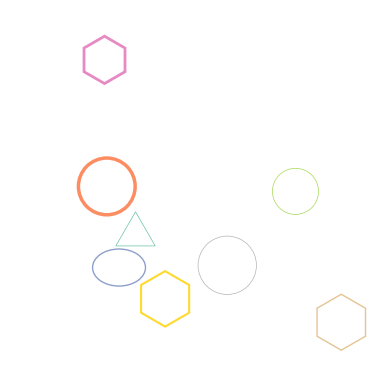[{"shape": "triangle", "thickness": 0.5, "radius": 0.3, "center": [0.352, 0.391]}, {"shape": "circle", "thickness": 2.5, "radius": 0.37, "center": [0.277, 0.516]}, {"shape": "oval", "thickness": 1, "radius": 0.34, "center": [0.309, 0.305]}, {"shape": "hexagon", "thickness": 2, "radius": 0.31, "center": [0.271, 0.844]}, {"shape": "circle", "thickness": 0.5, "radius": 0.3, "center": [0.767, 0.503]}, {"shape": "hexagon", "thickness": 1.5, "radius": 0.36, "center": [0.429, 0.224]}, {"shape": "hexagon", "thickness": 1, "radius": 0.36, "center": [0.886, 0.163]}, {"shape": "circle", "thickness": 0.5, "radius": 0.38, "center": [0.59, 0.311]}]